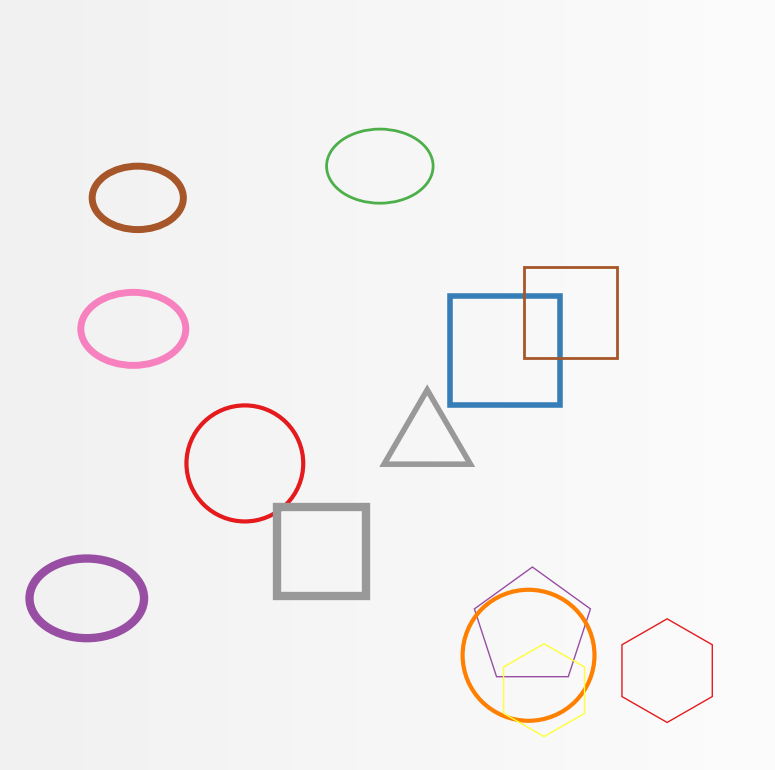[{"shape": "circle", "thickness": 1.5, "radius": 0.38, "center": [0.316, 0.398]}, {"shape": "hexagon", "thickness": 0.5, "radius": 0.34, "center": [0.861, 0.129]}, {"shape": "square", "thickness": 2, "radius": 0.35, "center": [0.652, 0.545]}, {"shape": "oval", "thickness": 1, "radius": 0.34, "center": [0.49, 0.784]}, {"shape": "pentagon", "thickness": 0.5, "radius": 0.39, "center": [0.687, 0.185]}, {"shape": "oval", "thickness": 3, "radius": 0.37, "center": [0.112, 0.223]}, {"shape": "circle", "thickness": 1.5, "radius": 0.43, "center": [0.682, 0.149]}, {"shape": "hexagon", "thickness": 0.5, "radius": 0.3, "center": [0.702, 0.104]}, {"shape": "square", "thickness": 1, "radius": 0.3, "center": [0.736, 0.594]}, {"shape": "oval", "thickness": 2.5, "radius": 0.29, "center": [0.178, 0.743]}, {"shape": "oval", "thickness": 2.5, "radius": 0.34, "center": [0.172, 0.573]}, {"shape": "square", "thickness": 3, "radius": 0.29, "center": [0.415, 0.284]}, {"shape": "triangle", "thickness": 2, "radius": 0.32, "center": [0.551, 0.429]}]